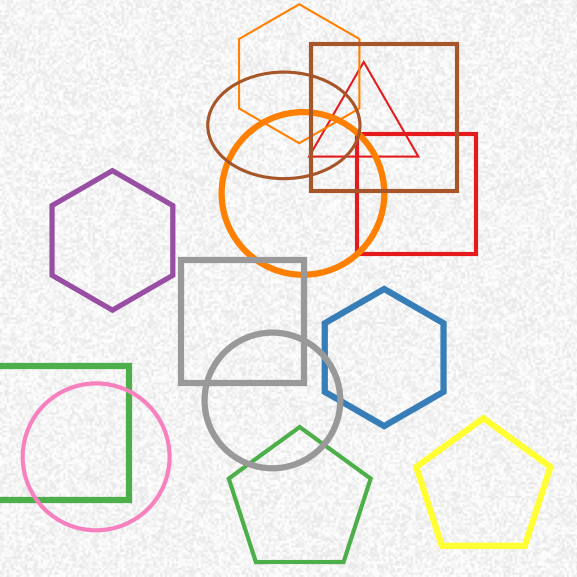[{"shape": "triangle", "thickness": 1, "radius": 0.55, "center": [0.63, 0.783]}, {"shape": "square", "thickness": 2, "radius": 0.52, "center": [0.721, 0.663]}, {"shape": "hexagon", "thickness": 3, "radius": 0.59, "center": [0.665, 0.38]}, {"shape": "square", "thickness": 3, "radius": 0.58, "center": [0.107, 0.249]}, {"shape": "pentagon", "thickness": 2, "radius": 0.65, "center": [0.519, 0.13]}, {"shape": "hexagon", "thickness": 2.5, "radius": 0.6, "center": [0.195, 0.583]}, {"shape": "hexagon", "thickness": 1, "radius": 0.6, "center": [0.518, 0.871]}, {"shape": "circle", "thickness": 3, "radius": 0.7, "center": [0.525, 0.664]}, {"shape": "pentagon", "thickness": 3, "radius": 0.61, "center": [0.837, 0.153]}, {"shape": "oval", "thickness": 1.5, "radius": 0.66, "center": [0.492, 0.782]}, {"shape": "square", "thickness": 2, "radius": 0.63, "center": [0.665, 0.796]}, {"shape": "circle", "thickness": 2, "radius": 0.64, "center": [0.166, 0.208]}, {"shape": "square", "thickness": 3, "radius": 0.53, "center": [0.42, 0.442]}, {"shape": "circle", "thickness": 3, "radius": 0.59, "center": [0.472, 0.306]}]